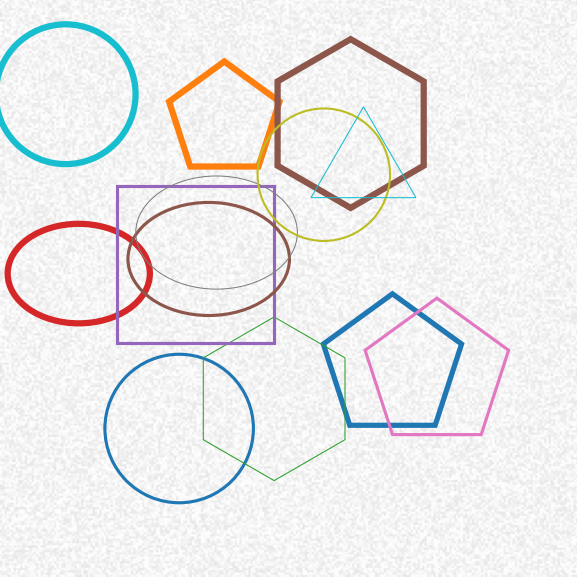[{"shape": "circle", "thickness": 1.5, "radius": 0.64, "center": [0.31, 0.257]}, {"shape": "pentagon", "thickness": 2.5, "radius": 0.63, "center": [0.68, 0.365]}, {"shape": "pentagon", "thickness": 3, "radius": 0.5, "center": [0.388, 0.792]}, {"shape": "hexagon", "thickness": 0.5, "radius": 0.71, "center": [0.475, 0.309]}, {"shape": "oval", "thickness": 3, "radius": 0.62, "center": [0.136, 0.525]}, {"shape": "square", "thickness": 1.5, "radius": 0.68, "center": [0.338, 0.541]}, {"shape": "hexagon", "thickness": 3, "radius": 0.73, "center": [0.607, 0.785]}, {"shape": "oval", "thickness": 1.5, "radius": 0.7, "center": [0.361, 0.551]}, {"shape": "pentagon", "thickness": 1.5, "radius": 0.65, "center": [0.756, 0.352]}, {"shape": "oval", "thickness": 0.5, "radius": 0.7, "center": [0.375, 0.596]}, {"shape": "circle", "thickness": 1, "radius": 0.57, "center": [0.561, 0.697]}, {"shape": "circle", "thickness": 3, "radius": 0.61, "center": [0.114, 0.836]}, {"shape": "triangle", "thickness": 0.5, "radius": 0.52, "center": [0.629, 0.709]}]